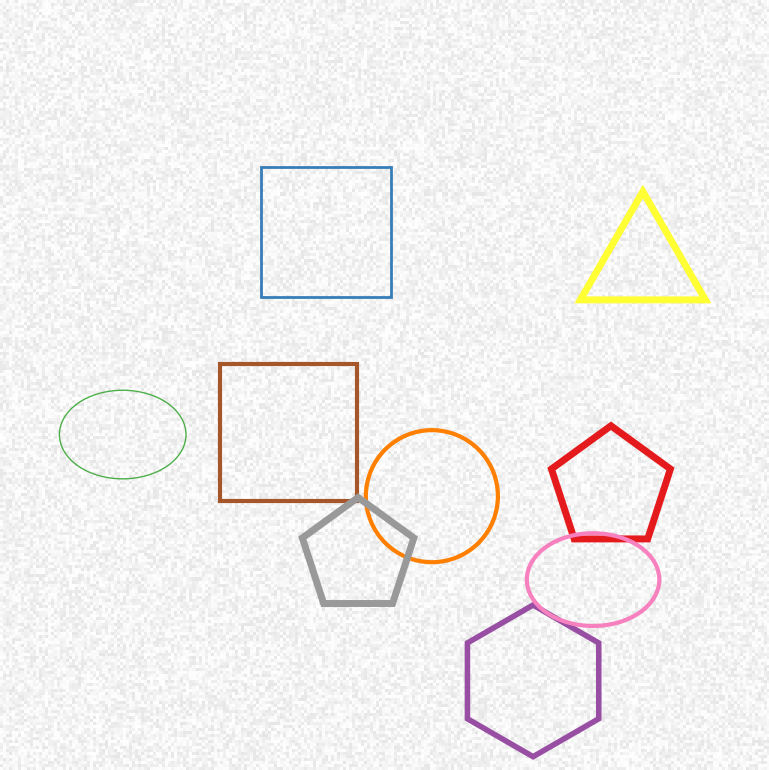[{"shape": "pentagon", "thickness": 2.5, "radius": 0.41, "center": [0.793, 0.366]}, {"shape": "square", "thickness": 1, "radius": 0.42, "center": [0.424, 0.699]}, {"shape": "oval", "thickness": 0.5, "radius": 0.41, "center": [0.159, 0.436]}, {"shape": "hexagon", "thickness": 2, "radius": 0.49, "center": [0.692, 0.116]}, {"shape": "circle", "thickness": 1.5, "radius": 0.43, "center": [0.561, 0.356]}, {"shape": "triangle", "thickness": 2.5, "radius": 0.47, "center": [0.835, 0.657]}, {"shape": "square", "thickness": 1.5, "radius": 0.45, "center": [0.375, 0.439]}, {"shape": "oval", "thickness": 1.5, "radius": 0.43, "center": [0.77, 0.247]}, {"shape": "pentagon", "thickness": 2.5, "radius": 0.38, "center": [0.465, 0.278]}]